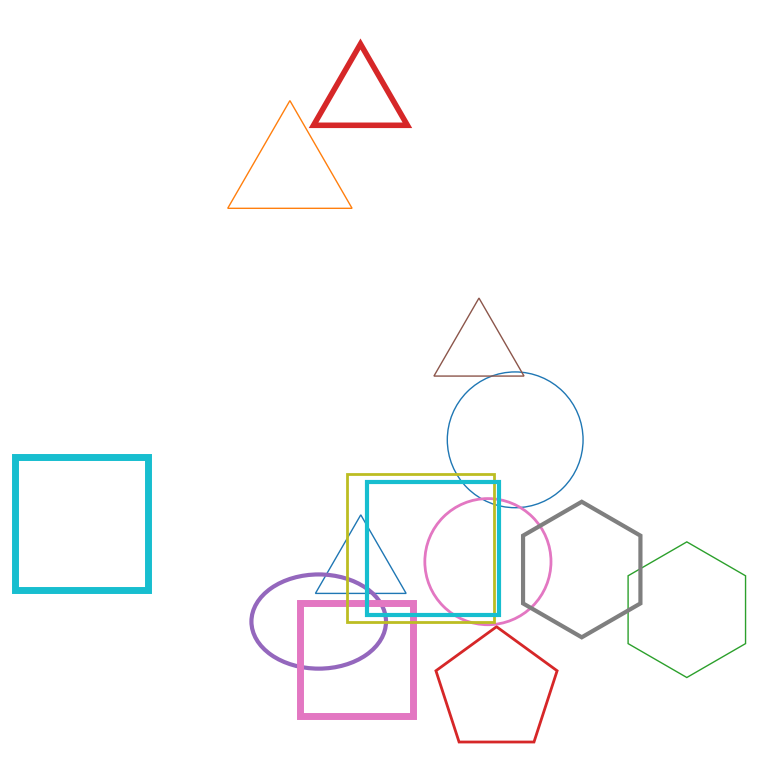[{"shape": "triangle", "thickness": 0.5, "radius": 0.34, "center": [0.469, 0.263]}, {"shape": "circle", "thickness": 0.5, "radius": 0.44, "center": [0.669, 0.429]}, {"shape": "triangle", "thickness": 0.5, "radius": 0.47, "center": [0.376, 0.776]}, {"shape": "hexagon", "thickness": 0.5, "radius": 0.44, "center": [0.892, 0.208]}, {"shape": "triangle", "thickness": 2, "radius": 0.35, "center": [0.468, 0.872]}, {"shape": "pentagon", "thickness": 1, "radius": 0.41, "center": [0.645, 0.103]}, {"shape": "oval", "thickness": 1.5, "radius": 0.44, "center": [0.414, 0.193]}, {"shape": "triangle", "thickness": 0.5, "radius": 0.34, "center": [0.622, 0.545]}, {"shape": "square", "thickness": 2.5, "radius": 0.37, "center": [0.463, 0.144]}, {"shape": "circle", "thickness": 1, "radius": 0.41, "center": [0.634, 0.271]}, {"shape": "hexagon", "thickness": 1.5, "radius": 0.44, "center": [0.756, 0.26]}, {"shape": "square", "thickness": 1, "radius": 0.48, "center": [0.546, 0.288]}, {"shape": "square", "thickness": 1.5, "radius": 0.43, "center": [0.562, 0.287]}, {"shape": "square", "thickness": 2.5, "radius": 0.43, "center": [0.106, 0.32]}]